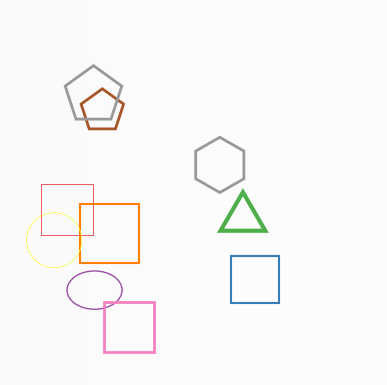[{"shape": "square", "thickness": 0.5, "radius": 0.33, "center": [0.173, 0.455]}, {"shape": "square", "thickness": 1.5, "radius": 0.31, "center": [0.658, 0.275]}, {"shape": "triangle", "thickness": 3, "radius": 0.33, "center": [0.627, 0.434]}, {"shape": "oval", "thickness": 1, "radius": 0.36, "center": [0.244, 0.246]}, {"shape": "square", "thickness": 1.5, "radius": 0.38, "center": [0.283, 0.393]}, {"shape": "circle", "thickness": 0.5, "radius": 0.36, "center": [0.14, 0.376]}, {"shape": "pentagon", "thickness": 2, "radius": 0.29, "center": [0.264, 0.712]}, {"shape": "square", "thickness": 2, "radius": 0.32, "center": [0.334, 0.15]}, {"shape": "pentagon", "thickness": 2, "radius": 0.38, "center": [0.241, 0.753]}, {"shape": "hexagon", "thickness": 2, "radius": 0.36, "center": [0.567, 0.572]}]